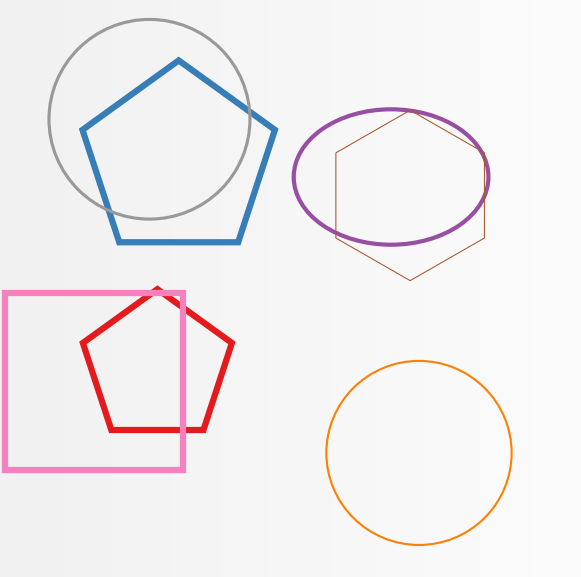[{"shape": "pentagon", "thickness": 3, "radius": 0.67, "center": [0.271, 0.364]}, {"shape": "pentagon", "thickness": 3, "radius": 0.87, "center": [0.307, 0.72]}, {"shape": "oval", "thickness": 2, "radius": 0.84, "center": [0.673, 0.693]}, {"shape": "circle", "thickness": 1, "radius": 0.8, "center": [0.721, 0.215]}, {"shape": "hexagon", "thickness": 0.5, "radius": 0.74, "center": [0.706, 0.661]}, {"shape": "square", "thickness": 3, "radius": 0.77, "center": [0.162, 0.339]}, {"shape": "circle", "thickness": 1.5, "radius": 0.86, "center": [0.257, 0.793]}]